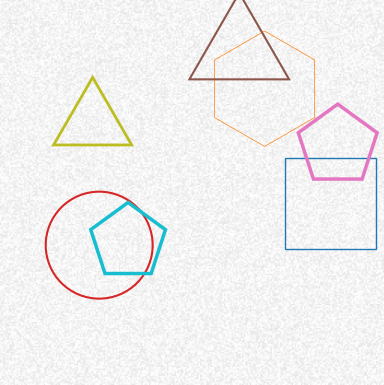[{"shape": "square", "thickness": 1, "radius": 0.59, "center": [0.858, 0.471]}, {"shape": "hexagon", "thickness": 0.5, "radius": 0.75, "center": [0.687, 0.77]}, {"shape": "circle", "thickness": 1.5, "radius": 0.69, "center": [0.258, 0.363]}, {"shape": "triangle", "thickness": 1.5, "radius": 0.75, "center": [0.621, 0.869]}, {"shape": "pentagon", "thickness": 2.5, "radius": 0.54, "center": [0.877, 0.622]}, {"shape": "triangle", "thickness": 2, "radius": 0.59, "center": [0.241, 0.682]}, {"shape": "pentagon", "thickness": 2.5, "radius": 0.51, "center": [0.333, 0.372]}]